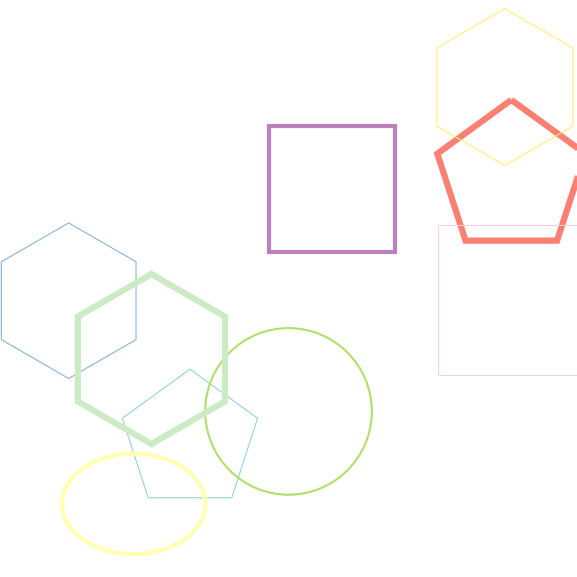[{"shape": "pentagon", "thickness": 0.5, "radius": 0.62, "center": [0.329, 0.237]}, {"shape": "oval", "thickness": 2, "radius": 0.62, "center": [0.231, 0.127]}, {"shape": "pentagon", "thickness": 3, "radius": 0.67, "center": [0.885, 0.691]}, {"shape": "hexagon", "thickness": 0.5, "radius": 0.67, "center": [0.119, 0.478]}, {"shape": "circle", "thickness": 1, "radius": 0.72, "center": [0.5, 0.287]}, {"shape": "square", "thickness": 0.5, "radius": 0.65, "center": [0.889, 0.479]}, {"shape": "square", "thickness": 2, "radius": 0.55, "center": [0.575, 0.672]}, {"shape": "hexagon", "thickness": 3, "radius": 0.74, "center": [0.262, 0.377]}, {"shape": "hexagon", "thickness": 0.5, "radius": 0.68, "center": [0.874, 0.848]}]